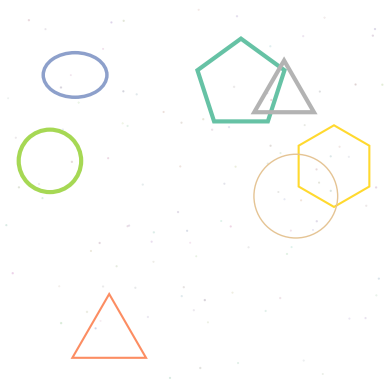[{"shape": "pentagon", "thickness": 3, "radius": 0.59, "center": [0.626, 0.781]}, {"shape": "triangle", "thickness": 1.5, "radius": 0.55, "center": [0.284, 0.126]}, {"shape": "oval", "thickness": 2.5, "radius": 0.41, "center": [0.195, 0.805]}, {"shape": "circle", "thickness": 3, "radius": 0.41, "center": [0.13, 0.582]}, {"shape": "hexagon", "thickness": 1.5, "radius": 0.53, "center": [0.868, 0.569]}, {"shape": "circle", "thickness": 1, "radius": 0.54, "center": [0.768, 0.491]}, {"shape": "triangle", "thickness": 3, "radius": 0.45, "center": [0.738, 0.753]}]